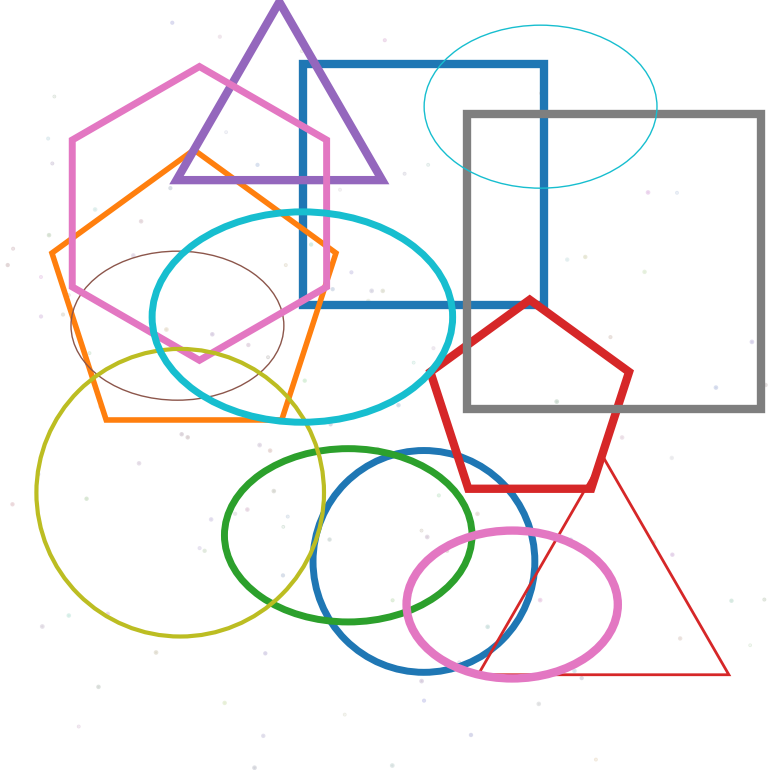[{"shape": "circle", "thickness": 2.5, "radius": 0.72, "center": [0.551, 0.271]}, {"shape": "square", "thickness": 3, "radius": 0.78, "center": [0.55, 0.76]}, {"shape": "pentagon", "thickness": 2, "radius": 0.97, "center": [0.252, 0.611]}, {"shape": "oval", "thickness": 2.5, "radius": 0.8, "center": [0.452, 0.305]}, {"shape": "triangle", "thickness": 1, "radius": 0.94, "center": [0.784, 0.218]}, {"shape": "pentagon", "thickness": 3, "radius": 0.68, "center": [0.688, 0.475]}, {"shape": "triangle", "thickness": 3, "radius": 0.77, "center": [0.363, 0.843]}, {"shape": "oval", "thickness": 0.5, "radius": 0.69, "center": [0.23, 0.577]}, {"shape": "oval", "thickness": 3, "radius": 0.69, "center": [0.665, 0.215]}, {"shape": "hexagon", "thickness": 2.5, "radius": 0.95, "center": [0.259, 0.723]}, {"shape": "square", "thickness": 3, "radius": 0.96, "center": [0.798, 0.661]}, {"shape": "circle", "thickness": 1.5, "radius": 0.93, "center": [0.234, 0.36]}, {"shape": "oval", "thickness": 0.5, "radius": 0.76, "center": [0.702, 0.861]}, {"shape": "oval", "thickness": 2.5, "radius": 0.98, "center": [0.393, 0.588]}]